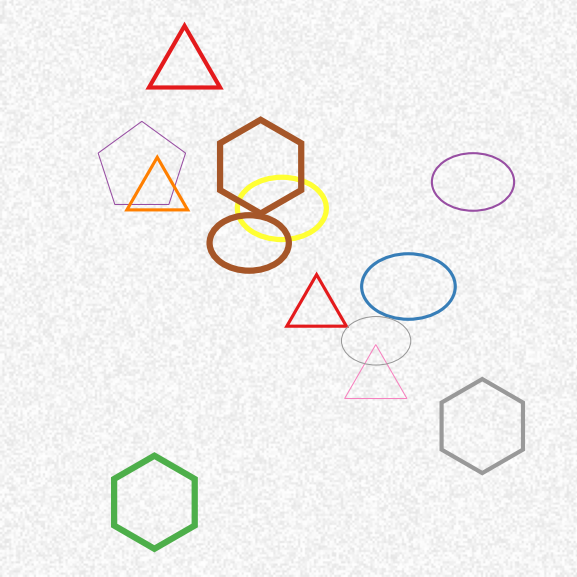[{"shape": "triangle", "thickness": 1.5, "radius": 0.3, "center": [0.548, 0.464]}, {"shape": "triangle", "thickness": 2, "radius": 0.36, "center": [0.32, 0.883]}, {"shape": "oval", "thickness": 1.5, "radius": 0.41, "center": [0.707, 0.503]}, {"shape": "hexagon", "thickness": 3, "radius": 0.4, "center": [0.267, 0.129]}, {"shape": "pentagon", "thickness": 0.5, "radius": 0.4, "center": [0.246, 0.709]}, {"shape": "oval", "thickness": 1, "radius": 0.36, "center": [0.819, 0.684]}, {"shape": "triangle", "thickness": 1.5, "radius": 0.3, "center": [0.272, 0.666]}, {"shape": "oval", "thickness": 2.5, "radius": 0.39, "center": [0.488, 0.638]}, {"shape": "oval", "thickness": 3, "radius": 0.34, "center": [0.432, 0.578]}, {"shape": "hexagon", "thickness": 3, "radius": 0.41, "center": [0.451, 0.711]}, {"shape": "triangle", "thickness": 0.5, "radius": 0.31, "center": [0.651, 0.34]}, {"shape": "oval", "thickness": 0.5, "radius": 0.3, "center": [0.651, 0.409]}, {"shape": "hexagon", "thickness": 2, "radius": 0.41, "center": [0.835, 0.261]}]